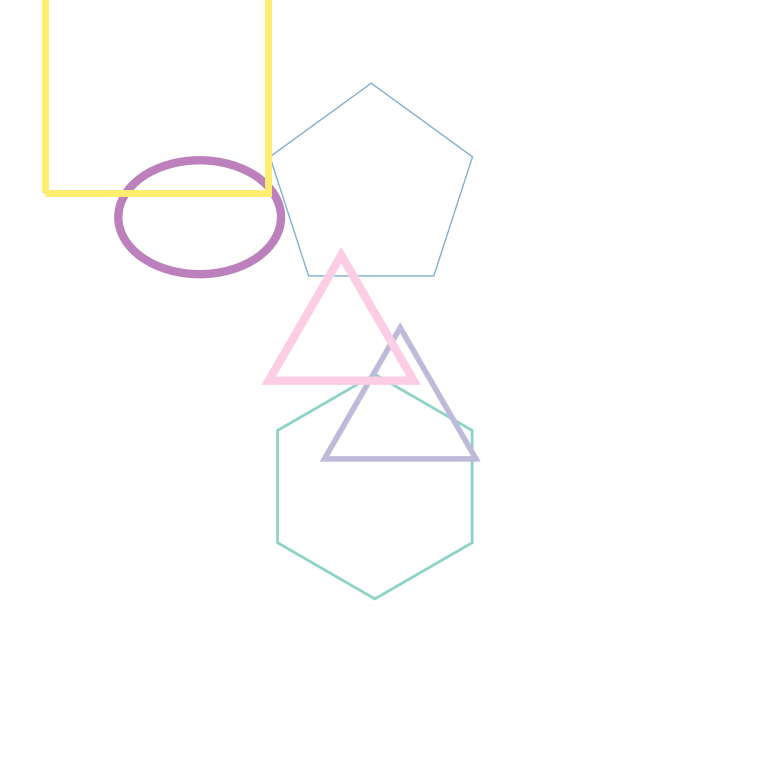[{"shape": "hexagon", "thickness": 1, "radius": 0.73, "center": [0.487, 0.368]}, {"shape": "triangle", "thickness": 2, "radius": 0.57, "center": [0.52, 0.461]}, {"shape": "pentagon", "thickness": 0.5, "radius": 0.69, "center": [0.482, 0.754]}, {"shape": "triangle", "thickness": 3, "radius": 0.54, "center": [0.443, 0.56]}, {"shape": "oval", "thickness": 3, "radius": 0.53, "center": [0.259, 0.718]}, {"shape": "square", "thickness": 2.5, "radius": 0.73, "center": [0.204, 0.895]}]